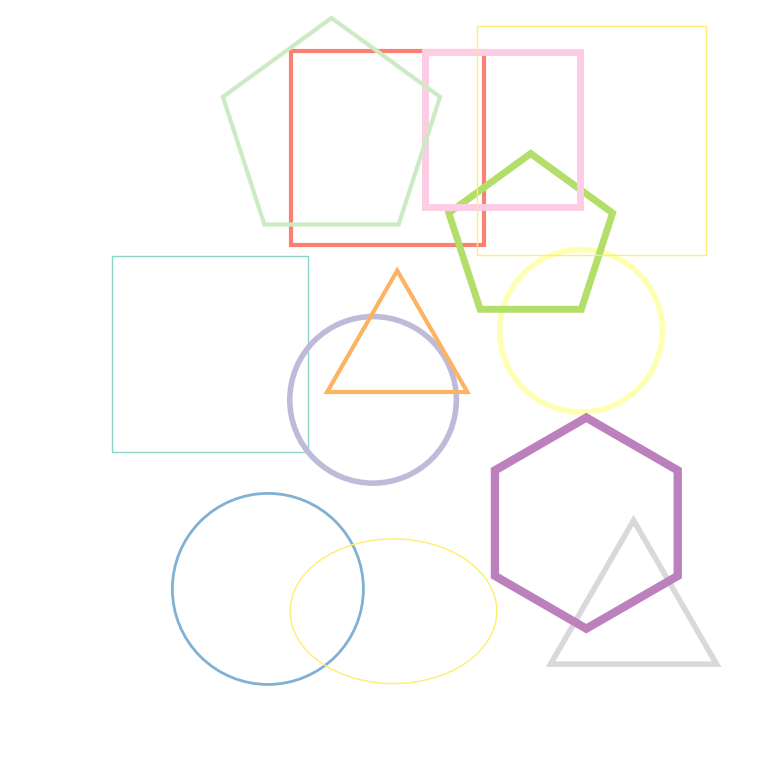[{"shape": "square", "thickness": 0.5, "radius": 0.64, "center": [0.272, 0.54]}, {"shape": "circle", "thickness": 2, "radius": 0.53, "center": [0.755, 0.57]}, {"shape": "circle", "thickness": 2, "radius": 0.54, "center": [0.485, 0.481]}, {"shape": "square", "thickness": 1.5, "radius": 0.63, "center": [0.503, 0.807]}, {"shape": "circle", "thickness": 1, "radius": 0.62, "center": [0.348, 0.235]}, {"shape": "triangle", "thickness": 1.5, "radius": 0.53, "center": [0.516, 0.543]}, {"shape": "pentagon", "thickness": 2.5, "radius": 0.56, "center": [0.689, 0.689]}, {"shape": "square", "thickness": 2.5, "radius": 0.5, "center": [0.652, 0.831]}, {"shape": "triangle", "thickness": 2, "radius": 0.62, "center": [0.823, 0.2]}, {"shape": "hexagon", "thickness": 3, "radius": 0.69, "center": [0.761, 0.321]}, {"shape": "pentagon", "thickness": 1.5, "radius": 0.74, "center": [0.43, 0.828]}, {"shape": "square", "thickness": 0.5, "radius": 0.74, "center": [0.768, 0.818]}, {"shape": "oval", "thickness": 0.5, "radius": 0.67, "center": [0.511, 0.206]}]